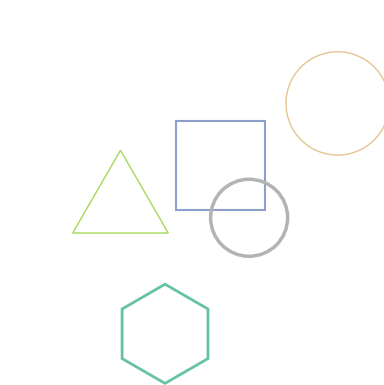[{"shape": "hexagon", "thickness": 2, "radius": 0.64, "center": [0.429, 0.133]}, {"shape": "square", "thickness": 1.5, "radius": 0.58, "center": [0.571, 0.57]}, {"shape": "triangle", "thickness": 1, "radius": 0.72, "center": [0.313, 0.466]}, {"shape": "circle", "thickness": 1, "radius": 0.67, "center": [0.877, 0.731]}, {"shape": "circle", "thickness": 2.5, "radius": 0.5, "center": [0.647, 0.434]}]